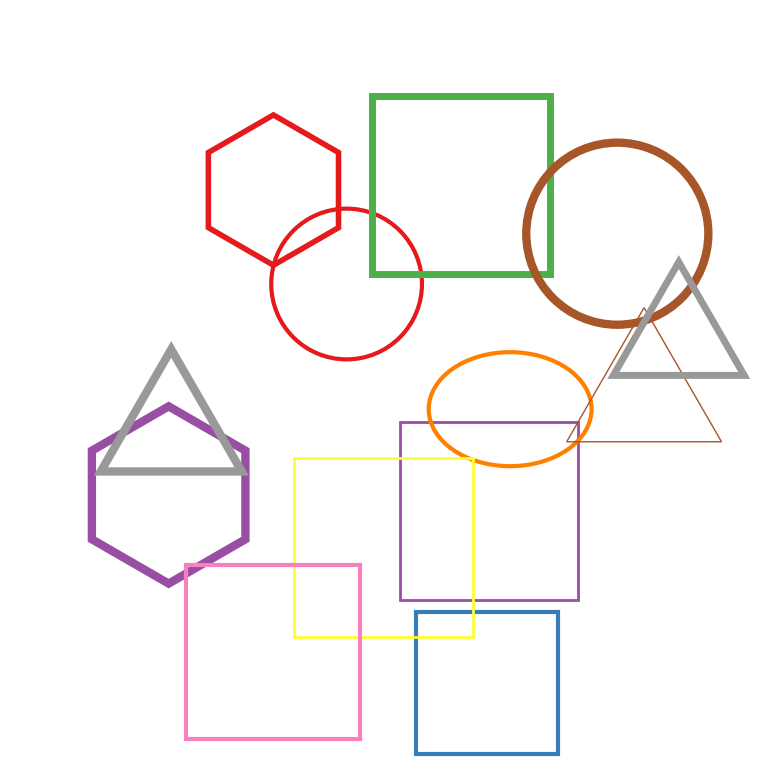[{"shape": "hexagon", "thickness": 2, "radius": 0.49, "center": [0.355, 0.753]}, {"shape": "circle", "thickness": 1.5, "radius": 0.49, "center": [0.45, 0.631]}, {"shape": "square", "thickness": 1.5, "radius": 0.46, "center": [0.632, 0.113]}, {"shape": "square", "thickness": 2.5, "radius": 0.58, "center": [0.599, 0.759]}, {"shape": "square", "thickness": 1, "radius": 0.58, "center": [0.635, 0.336]}, {"shape": "hexagon", "thickness": 3, "radius": 0.58, "center": [0.219, 0.357]}, {"shape": "oval", "thickness": 1.5, "radius": 0.53, "center": [0.663, 0.469]}, {"shape": "square", "thickness": 1, "radius": 0.58, "center": [0.498, 0.289]}, {"shape": "triangle", "thickness": 0.5, "radius": 0.58, "center": [0.836, 0.484]}, {"shape": "circle", "thickness": 3, "radius": 0.59, "center": [0.802, 0.697]}, {"shape": "square", "thickness": 1.5, "radius": 0.56, "center": [0.354, 0.153]}, {"shape": "triangle", "thickness": 2.5, "radius": 0.49, "center": [0.882, 0.562]}, {"shape": "triangle", "thickness": 3, "radius": 0.53, "center": [0.222, 0.441]}]